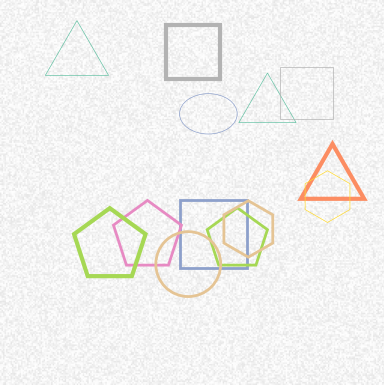[{"shape": "triangle", "thickness": 0.5, "radius": 0.43, "center": [0.695, 0.724]}, {"shape": "triangle", "thickness": 0.5, "radius": 0.47, "center": [0.2, 0.852]}, {"shape": "triangle", "thickness": 3, "radius": 0.47, "center": [0.864, 0.531]}, {"shape": "oval", "thickness": 0.5, "radius": 0.37, "center": [0.541, 0.704]}, {"shape": "square", "thickness": 2, "radius": 0.44, "center": [0.554, 0.392]}, {"shape": "pentagon", "thickness": 2, "radius": 0.46, "center": [0.383, 0.386]}, {"shape": "pentagon", "thickness": 3, "radius": 0.49, "center": [0.285, 0.362]}, {"shape": "pentagon", "thickness": 2, "radius": 0.41, "center": [0.616, 0.378]}, {"shape": "hexagon", "thickness": 0.5, "radius": 0.34, "center": [0.851, 0.489]}, {"shape": "circle", "thickness": 2, "radius": 0.42, "center": [0.489, 0.314]}, {"shape": "hexagon", "thickness": 2, "radius": 0.37, "center": [0.645, 0.405]}, {"shape": "square", "thickness": 3, "radius": 0.35, "center": [0.502, 0.865]}, {"shape": "square", "thickness": 0.5, "radius": 0.34, "center": [0.795, 0.758]}]